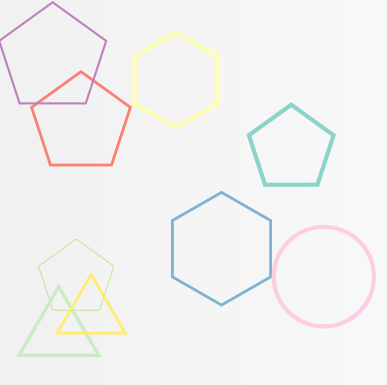[{"shape": "pentagon", "thickness": 3, "radius": 0.57, "center": [0.752, 0.613]}, {"shape": "hexagon", "thickness": 3, "radius": 0.62, "center": [0.454, 0.792]}, {"shape": "pentagon", "thickness": 2, "radius": 0.67, "center": [0.209, 0.68]}, {"shape": "hexagon", "thickness": 2, "radius": 0.73, "center": [0.572, 0.354]}, {"shape": "pentagon", "thickness": 0.5, "radius": 0.51, "center": [0.197, 0.277]}, {"shape": "circle", "thickness": 3, "radius": 0.65, "center": [0.836, 0.281]}, {"shape": "pentagon", "thickness": 1.5, "radius": 0.73, "center": [0.136, 0.849]}, {"shape": "triangle", "thickness": 2.5, "radius": 0.59, "center": [0.152, 0.137]}, {"shape": "triangle", "thickness": 2, "radius": 0.51, "center": [0.235, 0.185]}]